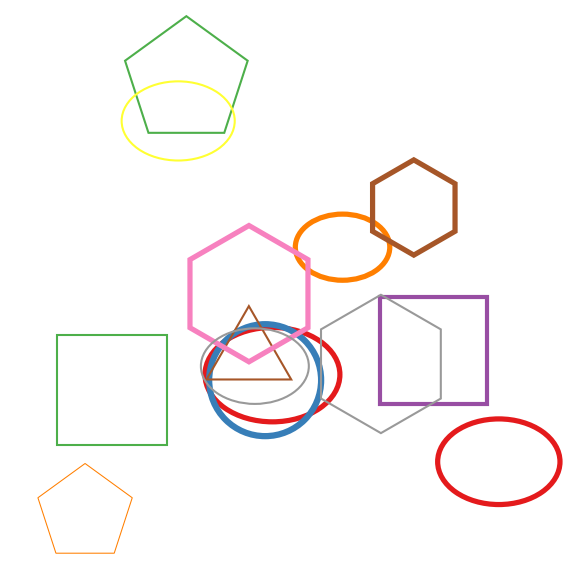[{"shape": "oval", "thickness": 2.5, "radius": 0.53, "center": [0.864, 0.2]}, {"shape": "oval", "thickness": 2.5, "radius": 0.58, "center": [0.472, 0.35]}, {"shape": "circle", "thickness": 3, "radius": 0.48, "center": [0.459, 0.341]}, {"shape": "square", "thickness": 1, "radius": 0.48, "center": [0.193, 0.324]}, {"shape": "pentagon", "thickness": 1, "radius": 0.56, "center": [0.323, 0.859]}, {"shape": "square", "thickness": 2, "radius": 0.46, "center": [0.75, 0.392]}, {"shape": "pentagon", "thickness": 0.5, "radius": 0.43, "center": [0.147, 0.111]}, {"shape": "oval", "thickness": 2.5, "radius": 0.41, "center": [0.593, 0.571]}, {"shape": "oval", "thickness": 1, "radius": 0.49, "center": [0.309, 0.79]}, {"shape": "hexagon", "thickness": 2.5, "radius": 0.41, "center": [0.717, 0.64]}, {"shape": "triangle", "thickness": 1, "radius": 0.42, "center": [0.431, 0.384]}, {"shape": "hexagon", "thickness": 2.5, "radius": 0.59, "center": [0.431, 0.491]}, {"shape": "oval", "thickness": 1, "radius": 0.47, "center": [0.441, 0.365]}, {"shape": "hexagon", "thickness": 1, "radius": 0.6, "center": [0.66, 0.369]}]